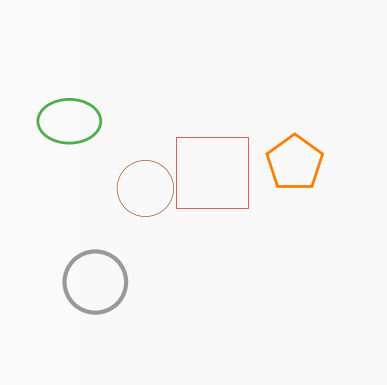[{"shape": "square", "thickness": 0.5, "radius": 0.46, "center": [0.548, 0.552]}, {"shape": "oval", "thickness": 2, "radius": 0.41, "center": [0.179, 0.685]}, {"shape": "pentagon", "thickness": 2, "radius": 0.38, "center": [0.761, 0.577]}, {"shape": "circle", "thickness": 0.5, "radius": 0.37, "center": [0.375, 0.51]}, {"shape": "circle", "thickness": 3, "radius": 0.4, "center": [0.246, 0.267]}]